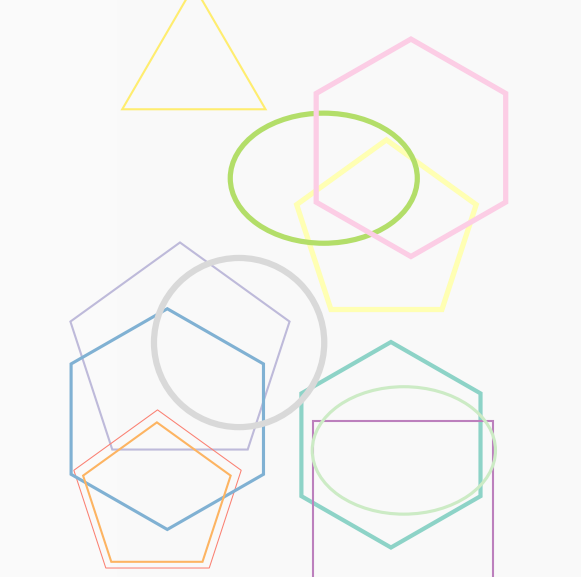[{"shape": "hexagon", "thickness": 2, "radius": 0.89, "center": [0.673, 0.229]}, {"shape": "pentagon", "thickness": 2.5, "radius": 0.81, "center": [0.665, 0.595]}, {"shape": "pentagon", "thickness": 1, "radius": 0.99, "center": [0.31, 0.381]}, {"shape": "pentagon", "thickness": 0.5, "radius": 0.76, "center": [0.271, 0.138]}, {"shape": "hexagon", "thickness": 1.5, "radius": 0.96, "center": [0.288, 0.273]}, {"shape": "pentagon", "thickness": 1, "radius": 0.67, "center": [0.27, 0.134]}, {"shape": "oval", "thickness": 2.5, "radius": 0.8, "center": [0.557, 0.691]}, {"shape": "hexagon", "thickness": 2.5, "radius": 0.94, "center": [0.707, 0.743]}, {"shape": "circle", "thickness": 3, "radius": 0.73, "center": [0.411, 0.406]}, {"shape": "square", "thickness": 1, "radius": 0.77, "center": [0.694, 0.115]}, {"shape": "oval", "thickness": 1.5, "radius": 0.79, "center": [0.695, 0.219]}, {"shape": "triangle", "thickness": 1, "radius": 0.71, "center": [0.334, 0.881]}]